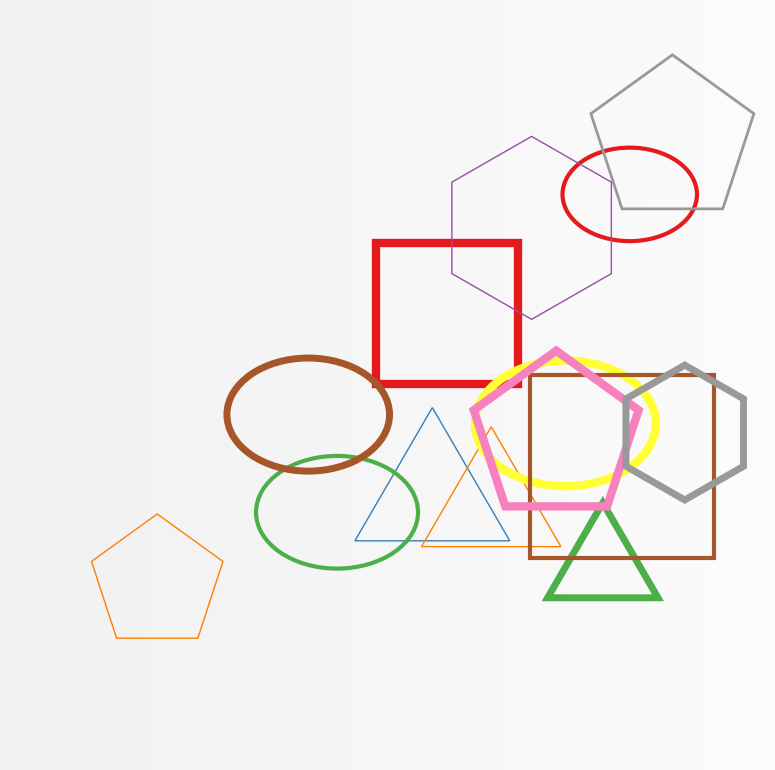[{"shape": "square", "thickness": 3, "radius": 0.46, "center": [0.576, 0.593]}, {"shape": "oval", "thickness": 1.5, "radius": 0.43, "center": [0.813, 0.748]}, {"shape": "triangle", "thickness": 0.5, "radius": 0.58, "center": [0.558, 0.355]}, {"shape": "triangle", "thickness": 2.5, "radius": 0.41, "center": [0.778, 0.265]}, {"shape": "oval", "thickness": 1.5, "radius": 0.52, "center": [0.435, 0.335]}, {"shape": "hexagon", "thickness": 0.5, "radius": 0.59, "center": [0.686, 0.704]}, {"shape": "triangle", "thickness": 0.5, "radius": 0.52, "center": [0.634, 0.342]}, {"shape": "pentagon", "thickness": 0.5, "radius": 0.45, "center": [0.203, 0.243]}, {"shape": "oval", "thickness": 3, "radius": 0.58, "center": [0.729, 0.45]}, {"shape": "oval", "thickness": 2.5, "radius": 0.52, "center": [0.398, 0.462]}, {"shape": "square", "thickness": 1.5, "radius": 0.59, "center": [0.803, 0.394]}, {"shape": "pentagon", "thickness": 3, "radius": 0.56, "center": [0.718, 0.433]}, {"shape": "pentagon", "thickness": 1, "radius": 0.55, "center": [0.868, 0.818]}, {"shape": "hexagon", "thickness": 2.5, "radius": 0.44, "center": [0.884, 0.438]}]